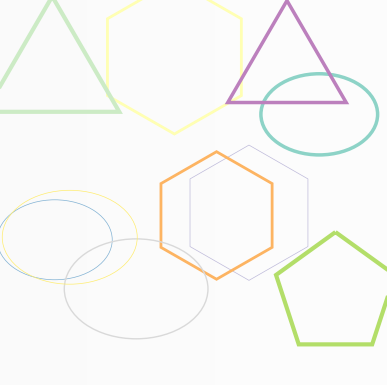[{"shape": "oval", "thickness": 2.5, "radius": 0.75, "center": [0.824, 0.703]}, {"shape": "hexagon", "thickness": 2, "radius": 1.0, "center": [0.45, 0.852]}, {"shape": "hexagon", "thickness": 0.5, "radius": 0.88, "center": [0.643, 0.447]}, {"shape": "oval", "thickness": 0.5, "radius": 0.74, "center": [0.141, 0.377]}, {"shape": "hexagon", "thickness": 2, "radius": 0.83, "center": [0.559, 0.44]}, {"shape": "pentagon", "thickness": 3, "radius": 0.81, "center": [0.866, 0.236]}, {"shape": "oval", "thickness": 1, "radius": 0.93, "center": [0.351, 0.25]}, {"shape": "triangle", "thickness": 2.5, "radius": 0.88, "center": [0.741, 0.822]}, {"shape": "triangle", "thickness": 3, "radius": 1.0, "center": [0.135, 0.809]}, {"shape": "oval", "thickness": 0.5, "radius": 0.87, "center": [0.18, 0.384]}]